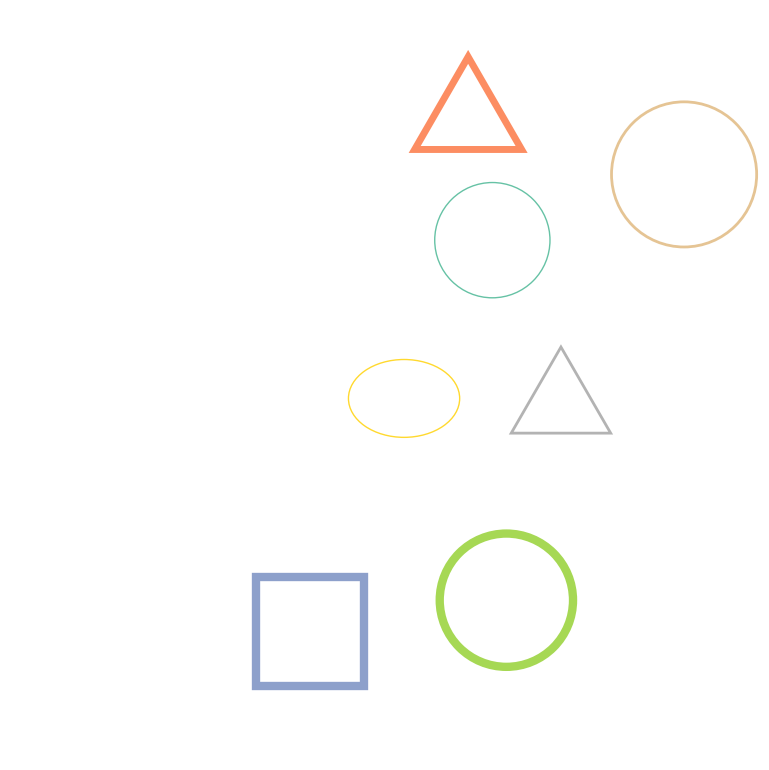[{"shape": "circle", "thickness": 0.5, "radius": 0.37, "center": [0.639, 0.688]}, {"shape": "triangle", "thickness": 2.5, "radius": 0.4, "center": [0.608, 0.846]}, {"shape": "square", "thickness": 3, "radius": 0.35, "center": [0.403, 0.18]}, {"shape": "circle", "thickness": 3, "radius": 0.43, "center": [0.658, 0.221]}, {"shape": "oval", "thickness": 0.5, "radius": 0.36, "center": [0.525, 0.483]}, {"shape": "circle", "thickness": 1, "radius": 0.47, "center": [0.888, 0.773]}, {"shape": "triangle", "thickness": 1, "radius": 0.37, "center": [0.729, 0.475]}]